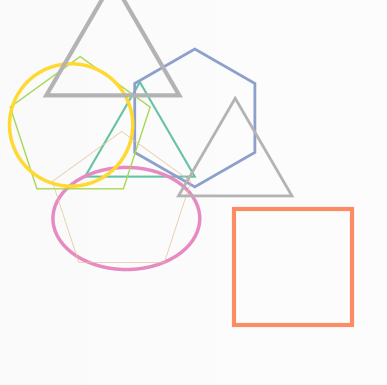[{"shape": "triangle", "thickness": 1.5, "radius": 0.82, "center": [0.361, 0.623]}, {"shape": "square", "thickness": 3, "radius": 0.76, "center": [0.756, 0.307]}, {"shape": "hexagon", "thickness": 2, "radius": 0.9, "center": [0.503, 0.694]}, {"shape": "oval", "thickness": 2.5, "radius": 0.95, "center": [0.326, 0.433]}, {"shape": "pentagon", "thickness": 1, "radius": 0.95, "center": [0.207, 0.663]}, {"shape": "circle", "thickness": 2.5, "radius": 0.8, "center": [0.184, 0.675]}, {"shape": "pentagon", "thickness": 0.5, "radius": 0.94, "center": [0.314, 0.471]}, {"shape": "triangle", "thickness": 3, "radius": 0.99, "center": [0.291, 0.851]}, {"shape": "triangle", "thickness": 2, "radius": 0.85, "center": [0.607, 0.576]}]